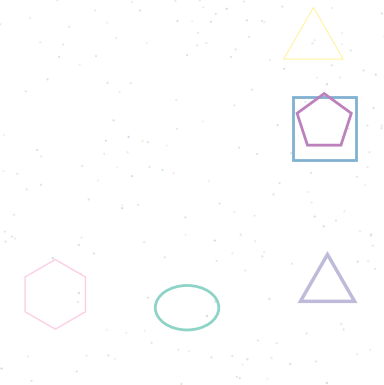[{"shape": "oval", "thickness": 2, "radius": 0.41, "center": [0.486, 0.201]}, {"shape": "triangle", "thickness": 2.5, "radius": 0.41, "center": [0.851, 0.258]}, {"shape": "square", "thickness": 2, "radius": 0.4, "center": [0.842, 0.666]}, {"shape": "hexagon", "thickness": 1, "radius": 0.45, "center": [0.144, 0.235]}, {"shape": "pentagon", "thickness": 2, "radius": 0.37, "center": [0.842, 0.683]}, {"shape": "triangle", "thickness": 0.5, "radius": 0.45, "center": [0.814, 0.891]}]